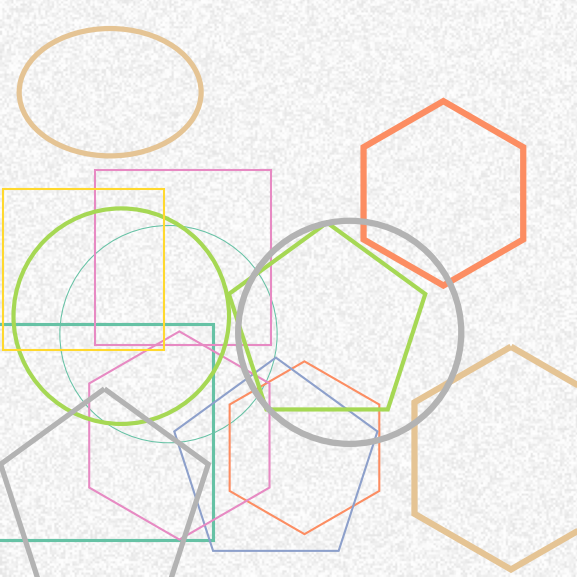[{"shape": "circle", "thickness": 0.5, "radius": 0.94, "center": [0.292, 0.421]}, {"shape": "square", "thickness": 1.5, "radius": 0.94, "center": [0.182, 0.251]}, {"shape": "hexagon", "thickness": 3, "radius": 0.8, "center": [0.768, 0.664]}, {"shape": "hexagon", "thickness": 1, "radius": 0.75, "center": [0.527, 0.224]}, {"shape": "pentagon", "thickness": 1, "radius": 0.92, "center": [0.478, 0.195]}, {"shape": "hexagon", "thickness": 1, "radius": 0.9, "center": [0.311, 0.245]}, {"shape": "square", "thickness": 1, "radius": 0.76, "center": [0.317, 0.554]}, {"shape": "circle", "thickness": 2, "radius": 0.93, "center": [0.21, 0.452]}, {"shape": "pentagon", "thickness": 2, "radius": 0.89, "center": [0.566, 0.435]}, {"shape": "square", "thickness": 1, "radius": 0.69, "center": [0.145, 0.532]}, {"shape": "oval", "thickness": 2.5, "radius": 0.79, "center": [0.191, 0.839]}, {"shape": "hexagon", "thickness": 3, "radius": 0.96, "center": [0.885, 0.206]}, {"shape": "circle", "thickness": 3, "radius": 0.97, "center": [0.606, 0.424]}, {"shape": "pentagon", "thickness": 2.5, "radius": 0.95, "center": [0.181, 0.137]}]